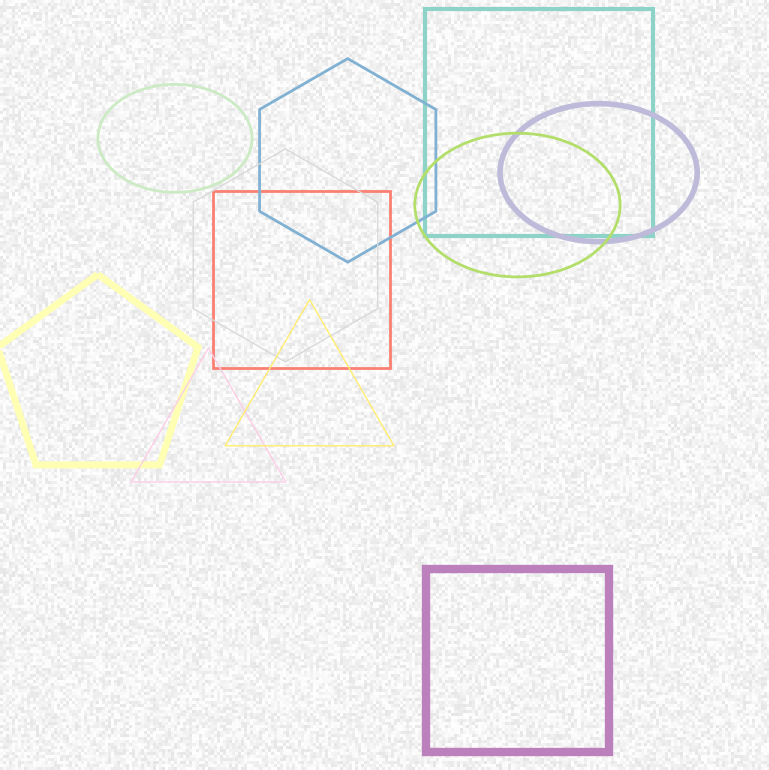[{"shape": "square", "thickness": 1.5, "radius": 0.74, "center": [0.7, 0.841]}, {"shape": "pentagon", "thickness": 2.5, "radius": 0.68, "center": [0.127, 0.507]}, {"shape": "oval", "thickness": 2, "radius": 0.64, "center": [0.777, 0.776]}, {"shape": "square", "thickness": 1, "radius": 0.58, "center": [0.392, 0.637]}, {"shape": "hexagon", "thickness": 1, "radius": 0.66, "center": [0.452, 0.792]}, {"shape": "oval", "thickness": 1, "radius": 0.67, "center": [0.672, 0.734]}, {"shape": "triangle", "thickness": 0.5, "radius": 0.58, "center": [0.271, 0.432]}, {"shape": "hexagon", "thickness": 0.5, "radius": 0.69, "center": [0.371, 0.668]}, {"shape": "square", "thickness": 3, "radius": 0.59, "center": [0.672, 0.143]}, {"shape": "oval", "thickness": 1, "radius": 0.5, "center": [0.227, 0.82]}, {"shape": "triangle", "thickness": 0.5, "radius": 0.63, "center": [0.402, 0.484]}]